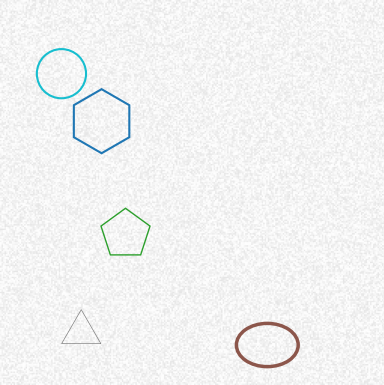[{"shape": "hexagon", "thickness": 1.5, "radius": 0.42, "center": [0.264, 0.685]}, {"shape": "pentagon", "thickness": 1, "radius": 0.33, "center": [0.326, 0.392]}, {"shape": "oval", "thickness": 2.5, "radius": 0.4, "center": [0.694, 0.104]}, {"shape": "triangle", "thickness": 0.5, "radius": 0.29, "center": [0.211, 0.137]}, {"shape": "circle", "thickness": 1.5, "radius": 0.32, "center": [0.16, 0.809]}]